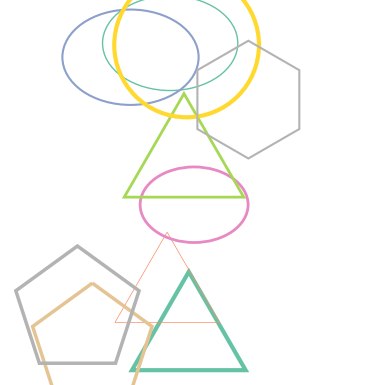[{"shape": "triangle", "thickness": 3, "radius": 0.85, "center": [0.49, 0.124]}, {"shape": "oval", "thickness": 1, "radius": 0.88, "center": [0.442, 0.888]}, {"shape": "triangle", "thickness": 0.5, "radius": 0.78, "center": [0.434, 0.241]}, {"shape": "oval", "thickness": 1.5, "radius": 0.88, "center": [0.339, 0.851]}, {"shape": "oval", "thickness": 2, "radius": 0.7, "center": [0.504, 0.468]}, {"shape": "triangle", "thickness": 2, "radius": 0.9, "center": [0.478, 0.578]}, {"shape": "circle", "thickness": 3, "radius": 0.94, "center": [0.485, 0.883]}, {"shape": "pentagon", "thickness": 2.5, "radius": 0.82, "center": [0.24, 0.102]}, {"shape": "hexagon", "thickness": 1.5, "radius": 0.76, "center": [0.645, 0.741]}, {"shape": "pentagon", "thickness": 2.5, "radius": 0.84, "center": [0.201, 0.193]}]